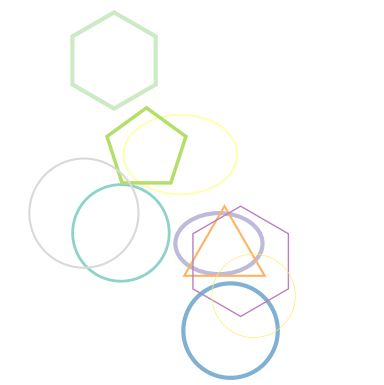[{"shape": "circle", "thickness": 2, "radius": 0.63, "center": [0.314, 0.395]}, {"shape": "oval", "thickness": 1.5, "radius": 0.74, "center": [0.469, 0.599]}, {"shape": "oval", "thickness": 3, "radius": 0.57, "center": [0.569, 0.367]}, {"shape": "circle", "thickness": 3, "radius": 0.61, "center": [0.599, 0.141]}, {"shape": "triangle", "thickness": 1.5, "radius": 0.6, "center": [0.583, 0.344]}, {"shape": "pentagon", "thickness": 2.5, "radius": 0.54, "center": [0.38, 0.612]}, {"shape": "circle", "thickness": 1.5, "radius": 0.71, "center": [0.218, 0.446]}, {"shape": "hexagon", "thickness": 1, "radius": 0.72, "center": [0.625, 0.321]}, {"shape": "hexagon", "thickness": 3, "radius": 0.62, "center": [0.296, 0.843]}, {"shape": "circle", "thickness": 0.5, "radius": 0.54, "center": [0.659, 0.232]}]